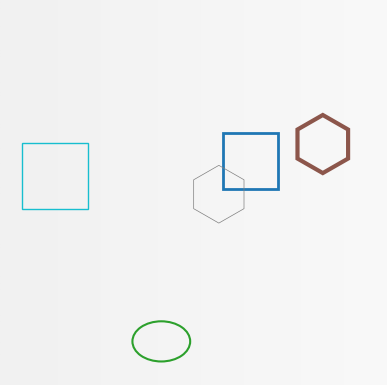[{"shape": "square", "thickness": 2, "radius": 0.36, "center": [0.646, 0.582]}, {"shape": "oval", "thickness": 1.5, "radius": 0.37, "center": [0.416, 0.113]}, {"shape": "hexagon", "thickness": 3, "radius": 0.38, "center": [0.833, 0.626]}, {"shape": "hexagon", "thickness": 0.5, "radius": 0.37, "center": [0.565, 0.496]}, {"shape": "square", "thickness": 1, "radius": 0.43, "center": [0.141, 0.543]}]